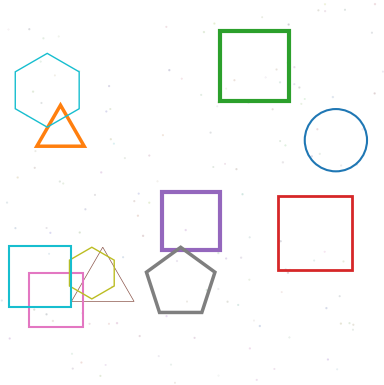[{"shape": "circle", "thickness": 1.5, "radius": 0.4, "center": [0.872, 0.636]}, {"shape": "triangle", "thickness": 2.5, "radius": 0.36, "center": [0.157, 0.656]}, {"shape": "square", "thickness": 3, "radius": 0.45, "center": [0.661, 0.829]}, {"shape": "square", "thickness": 2, "radius": 0.48, "center": [0.819, 0.396]}, {"shape": "square", "thickness": 3, "radius": 0.38, "center": [0.496, 0.426]}, {"shape": "triangle", "thickness": 0.5, "radius": 0.47, "center": [0.267, 0.264]}, {"shape": "square", "thickness": 1.5, "radius": 0.35, "center": [0.145, 0.22]}, {"shape": "pentagon", "thickness": 2.5, "radius": 0.47, "center": [0.469, 0.264]}, {"shape": "hexagon", "thickness": 1, "radius": 0.34, "center": [0.239, 0.291]}, {"shape": "square", "thickness": 1.5, "radius": 0.4, "center": [0.105, 0.282]}, {"shape": "hexagon", "thickness": 1, "radius": 0.48, "center": [0.123, 0.766]}]